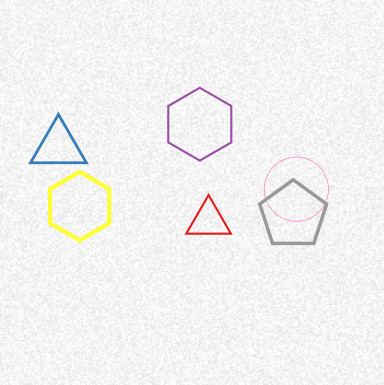[{"shape": "triangle", "thickness": 1.5, "radius": 0.33, "center": [0.542, 0.427]}, {"shape": "triangle", "thickness": 2, "radius": 0.42, "center": [0.152, 0.619]}, {"shape": "hexagon", "thickness": 1.5, "radius": 0.47, "center": [0.519, 0.677]}, {"shape": "hexagon", "thickness": 3, "radius": 0.44, "center": [0.207, 0.465]}, {"shape": "circle", "thickness": 0.5, "radius": 0.42, "center": [0.77, 0.509]}, {"shape": "pentagon", "thickness": 2.5, "radius": 0.46, "center": [0.762, 0.442]}]